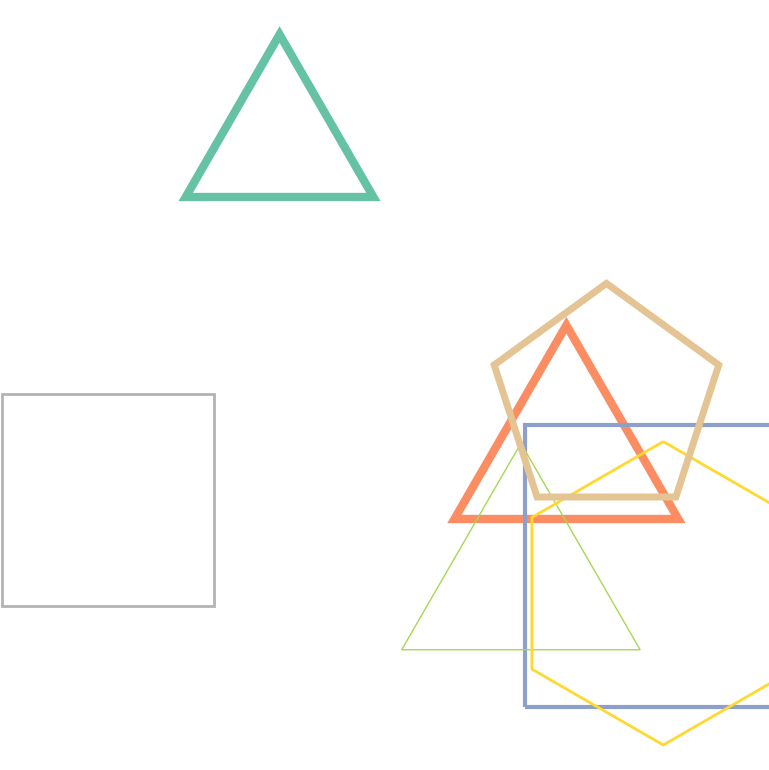[{"shape": "triangle", "thickness": 3, "radius": 0.7, "center": [0.363, 0.815]}, {"shape": "triangle", "thickness": 3, "radius": 0.84, "center": [0.736, 0.41]}, {"shape": "square", "thickness": 1.5, "radius": 0.92, "center": [0.865, 0.265]}, {"shape": "triangle", "thickness": 0.5, "radius": 0.89, "center": [0.677, 0.246]}, {"shape": "hexagon", "thickness": 1, "radius": 0.99, "center": [0.861, 0.23]}, {"shape": "pentagon", "thickness": 2.5, "radius": 0.77, "center": [0.788, 0.479]}, {"shape": "square", "thickness": 1, "radius": 0.69, "center": [0.14, 0.351]}]